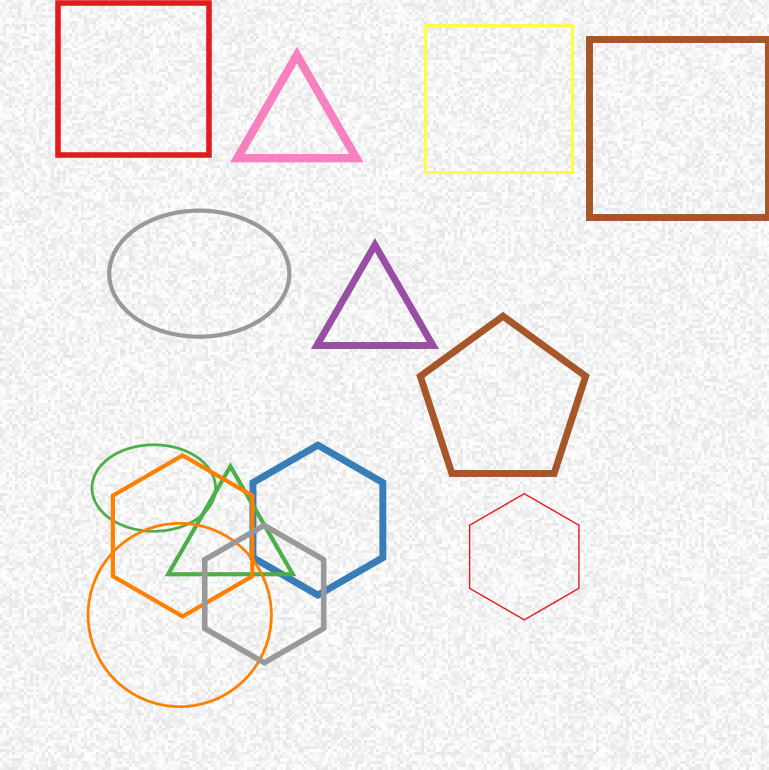[{"shape": "hexagon", "thickness": 0.5, "radius": 0.41, "center": [0.681, 0.277]}, {"shape": "square", "thickness": 2, "radius": 0.49, "center": [0.173, 0.898]}, {"shape": "hexagon", "thickness": 2.5, "radius": 0.49, "center": [0.413, 0.325]}, {"shape": "oval", "thickness": 1, "radius": 0.4, "center": [0.2, 0.366]}, {"shape": "triangle", "thickness": 1.5, "radius": 0.47, "center": [0.299, 0.301]}, {"shape": "triangle", "thickness": 2.5, "radius": 0.44, "center": [0.487, 0.595]}, {"shape": "hexagon", "thickness": 1.5, "radius": 0.52, "center": [0.237, 0.304]}, {"shape": "circle", "thickness": 1, "radius": 0.6, "center": [0.233, 0.201]}, {"shape": "square", "thickness": 1, "radius": 0.48, "center": [0.647, 0.872]}, {"shape": "pentagon", "thickness": 2.5, "radius": 0.56, "center": [0.653, 0.476]}, {"shape": "square", "thickness": 2.5, "radius": 0.58, "center": [0.881, 0.833]}, {"shape": "triangle", "thickness": 3, "radius": 0.45, "center": [0.386, 0.839]}, {"shape": "oval", "thickness": 1.5, "radius": 0.58, "center": [0.259, 0.645]}, {"shape": "hexagon", "thickness": 2, "radius": 0.45, "center": [0.343, 0.229]}]